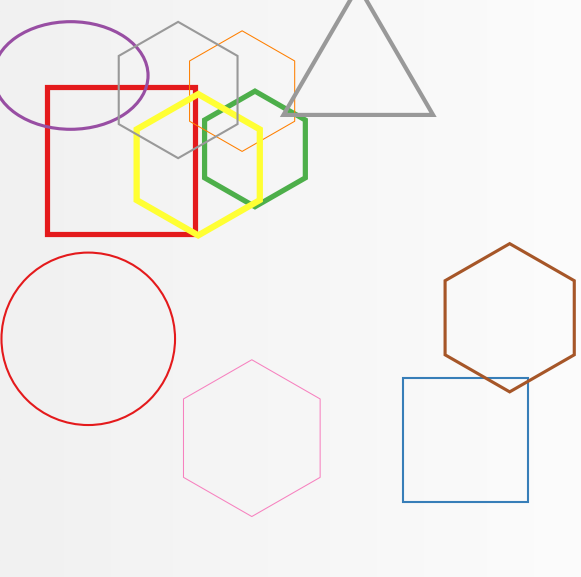[{"shape": "circle", "thickness": 1, "radius": 0.75, "center": [0.152, 0.412]}, {"shape": "square", "thickness": 2.5, "radius": 0.64, "center": [0.209, 0.721]}, {"shape": "square", "thickness": 1, "radius": 0.54, "center": [0.8, 0.237]}, {"shape": "hexagon", "thickness": 2.5, "radius": 0.5, "center": [0.439, 0.741]}, {"shape": "oval", "thickness": 1.5, "radius": 0.67, "center": [0.122, 0.868]}, {"shape": "hexagon", "thickness": 0.5, "radius": 0.52, "center": [0.417, 0.841]}, {"shape": "hexagon", "thickness": 3, "radius": 0.61, "center": [0.341, 0.714]}, {"shape": "hexagon", "thickness": 1.5, "radius": 0.64, "center": [0.877, 0.449]}, {"shape": "hexagon", "thickness": 0.5, "radius": 0.68, "center": [0.433, 0.24]}, {"shape": "triangle", "thickness": 2, "radius": 0.74, "center": [0.616, 0.874]}, {"shape": "hexagon", "thickness": 1, "radius": 0.59, "center": [0.306, 0.843]}]